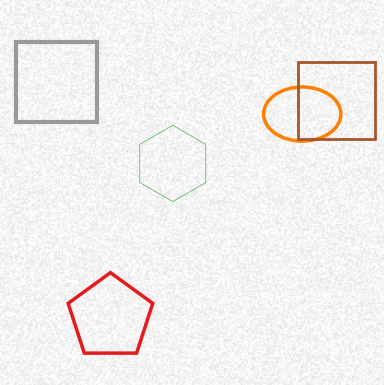[{"shape": "pentagon", "thickness": 2.5, "radius": 0.58, "center": [0.287, 0.176]}, {"shape": "hexagon", "thickness": 0.5, "radius": 0.5, "center": [0.449, 0.575]}, {"shape": "oval", "thickness": 2.5, "radius": 0.5, "center": [0.785, 0.704]}, {"shape": "square", "thickness": 2, "radius": 0.5, "center": [0.875, 0.739]}, {"shape": "square", "thickness": 3, "radius": 0.52, "center": [0.146, 0.787]}]